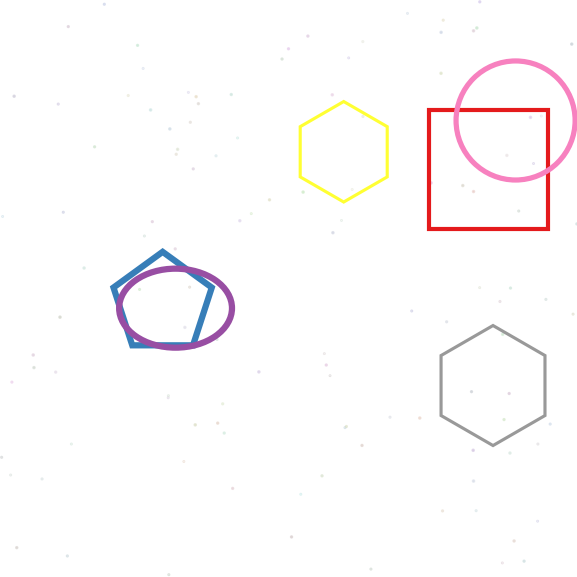[{"shape": "square", "thickness": 2, "radius": 0.52, "center": [0.846, 0.706]}, {"shape": "pentagon", "thickness": 3, "radius": 0.45, "center": [0.282, 0.474]}, {"shape": "oval", "thickness": 3, "radius": 0.49, "center": [0.304, 0.466]}, {"shape": "hexagon", "thickness": 1.5, "radius": 0.43, "center": [0.595, 0.736]}, {"shape": "circle", "thickness": 2.5, "radius": 0.52, "center": [0.893, 0.791]}, {"shape": "hexagon", "thickness": 1.5, "radius": 0.52, "center": [0.854, 0.332]}]